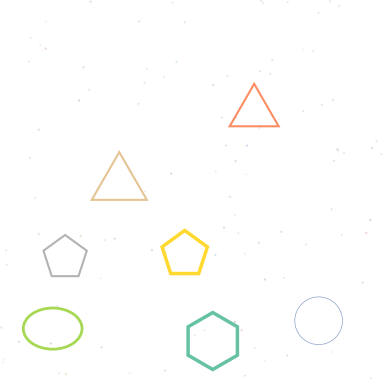[{"shape": "hexagon", "thickness": 2.5, "radius": 0.37, "center": [0.553, 0.114]}, {"shape": "triangle", "thickness": 1.5, "radius": 0.37, "center": [0.66, 0.709]}, {"shape": "circle", "thickness": 0.5, "radius": 0.31, "center": [0.828, 0.167]}, {"shape": "oval", "thickness": 2, "radius": 0.38, "center": [0.137, 0.146]}, {"shape": "pentagon", "thickness": 2.5, "radius": 0.31, "center": [0.48, 0.34]}, {"shape": "triangle", "thickness": 1.5, "radius": 0.41, "center": [0.31, 0.522]}, {"shape": "pentagon", "thickness": 1.5, "radius": 0.3, "center": [0.169, 0.331]}]